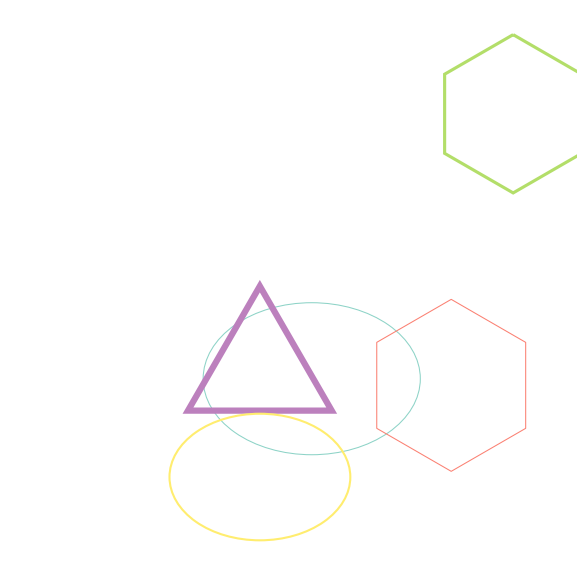[{"shape": "oval", "thickness": 0.5, "radius": 0.94, "center": [0.54, 0.343]}, {"shape": "hexagon", "thickness": 0.5, "radius": 0.74, "center": [0.781, 0.332]}, {"shape": "hexagon", "thickness": 1.5, "radius": 0.69, "center": [0.889, 0.802]}, {"shape": "triangle", "thickness": 3, "radius": 0.72, "center": [0.45, 0.36]}, {"shape": "oval", "thickness": 1, "radius": 0.78, "center": [0.45, 0.173]}]